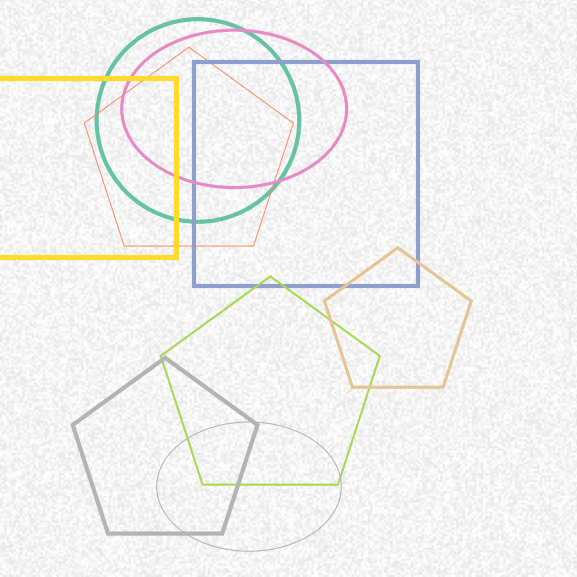[{"shape": "circle", "thickness": 2, "radius": 0.88, "center": [0.343, 0.791]}, {"shape": "pentagon", "thickness": 0.5, "radius": 0.95, "center": [0.327, 0.727]}, {"shape": "square", "thickness": 2, "radius": 0.97, "center": [0.529, 0.698]}, {"shape": "oval", "thickness": 1.5, "radius": 0.97, "center": [0.406, 0.811]}, {"shape": "pentagon", "thickness": 1, "radius": 1.0, "center": [0.468, 0.321]}, {"shape": "square", "thickness": 2.5, "radius": 0.78, "center": [0.149, 0.709]}, {"shape": "pentagon", "thickness": 1.5, "radius": 0.67, "center": [0.689, 0.437]}, {"shape": "oval", "thickness": 0.5, "radius": 0.8, "center": [0.431, 0.157]}, {"shape": "pentagon", "thickness": 2, "radius": 0.84, "center": [0.286, 0.211]}]